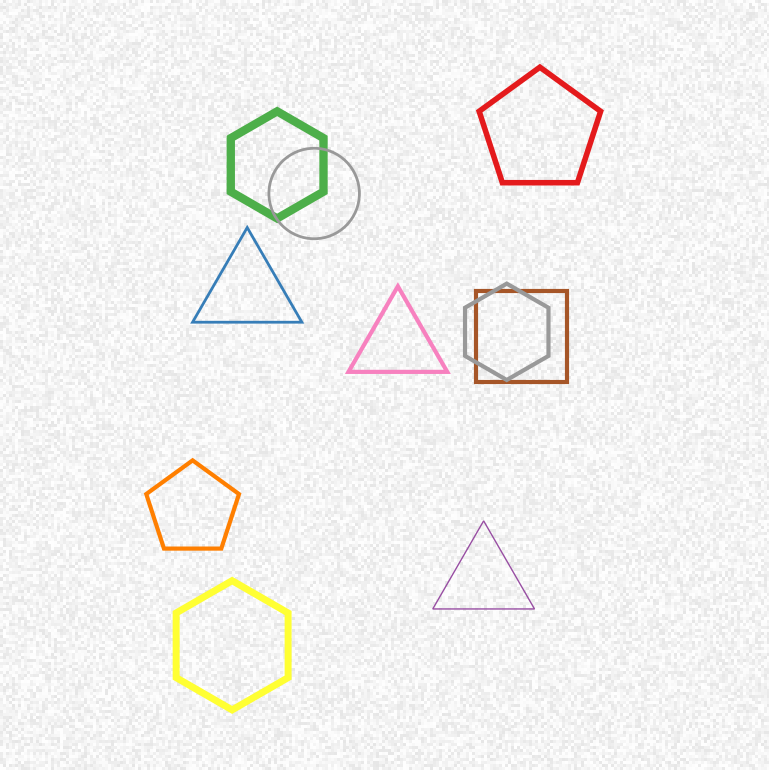[{"shape": "pentagon", "thickness": 2, "radius": 0.41, "center": [0.701, 0.83]}, {"shape": "triangle", "thickness": 1, "radius": 0.41, "center": [0.321, 0.623]}, {"shape": "hexagon", "thickness": 3, "radius": 0.35, "center": [0.36, 0.786]}, {"shape": "triangle", "thickness": 0.5, "radius": 0.38, "center": [0.628, 0.247]}, {"shape": "pentagon", "thickness": 1.5, "radius": 0.32, "center": [0.25, 0.339]}, {"shape": "hexagon", "thickness": 2.5, "radius": 0.42, "center": [0.301, 0.162]}, {"shape": "square", "thickness": 1.5, "radius": 0.3, "center": [0.677, 0.563]}, {"shape": "triangle", "thickness": 1.5, "radius": 0.37, "center": [0.517, 0.554]}, {"shape": "hexagon", "thickness": 1.5, "radius": 0.31, "center": [0.658, 0.569]}, {"shape": "circle", "thickness": 1, "radius": 0.29, "center": [0.408, 0.749]}]